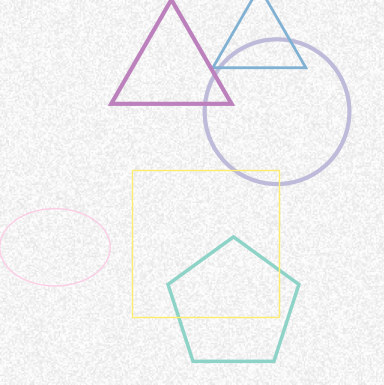[{"shape": "pentagon", "thickness": 2.5, "radius": 0.89, "center": [0.606, 0.206]}, {"shape": "circle", "thickness": 3, "radius": 0.94, "center": [0.72, 0.71]}, {"shape": "triangle", "thickness": 2, "radius": 0.7, "center": [0.674, 0.894]}, {"shape": "oval", "thickness": 1, "radius": 0.72, "center": [0.143, 0.358]}, {"shape": "triangle", "thickness": 3, "radius": 0.9, "center": [0.445, 0.821]}, {"shape": "square", "thickness": 1, "radius": 0.96, "center": [0.534, 0.367]}]